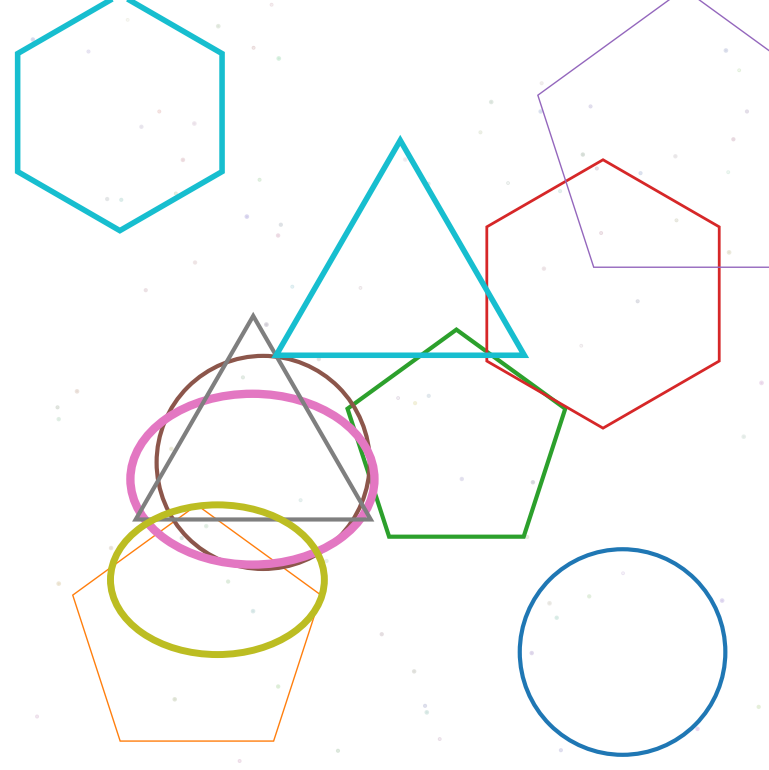[{"shape": "circle", "thickness": 1.5, "radius": 0.67, "center": [0.809, 0.153]}, {"shape": "pentagon", "thickness": 0.5, "radius": 0.85, "center": [0.256, 0.175]}, {"shape": "pentagon", "thickness": 1.5, "radius": 0.74, "center": [0.593, 0.423]}, {"shape": "hexagon", "thickness": 1, "radius": 0.87, "center": [0.783, 0.618]}, {"shape": "pentagon", "thickness": 0.5, "radius": 1.0, "center": [0.889, 0.815]}, {"shape": "circle", "thickness": 1.5, "radius": 0.69, "center": [0.342, 0.399]}, {"shape": "oval", "thickness": 3, "radius": 0.79, "center": [0.328, 0.378]}, {"shape": "triangle", "thickness": 1.5, "radius": 0.88, "center": [0.329, 0.413]}, {"shape": "oval", "thickness": 2.5, "radius": 0.69, "center": [0.282, 0.247]}, {"shape": "triangle", "thickness": 2, "radius": 0.93, "center": [0.52, 0.632]}, {"shape": "hexagon", "thickness": 2, "radius": 0.77, "center": [0.156, 0.854]}]